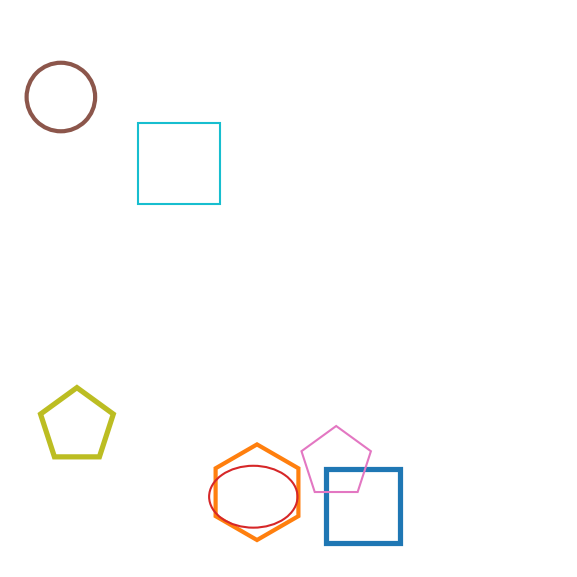[{"shape": "square", "thickness": 2.5, "radius": 0.32, "center": [0.629, 0.123]}, {"shape": "hexagon", "thickness": 2, "radius": 0.41, "center": [0.445, 0.147]}, {"shape": "oval", "thickness": 1, "radius": 0.38, "center": [0.439, 0.139]}, {"shape": "circle", "thickness": 2, "radius": 0.3, "center": [0.105, 0.831]}, {"shape": "pentagon", "thickness": 1, "radius": 0.32, "center": [0.582, 0.198]}, {"shape": "pentagon", "thickness": 2.5, "radius": 0.33, "center": [0.133, 0.262]}, {"shape": "square", "thickness": 1, "radius": 0.35, "center": [0.31, 0.716]}]